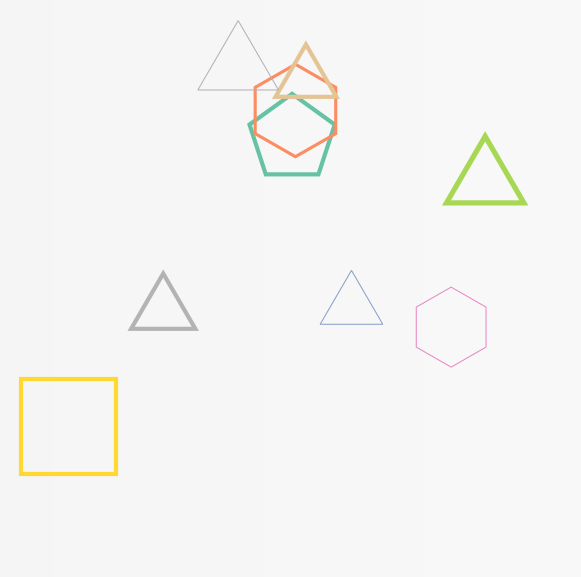[{"shape": "pentagon", "thickness": 2, "radius": 0.39, "center": [0.503, 0.76]}, {"shape": "hexagon", "thickness": 1.5, "radius": 0.4, "center": [0.508, 0.808]}, {"shape": "triangle", "thickness": 0.5, "radius": 0.31, "center": [0.605, 0.469]}, {"shape": "hexagon", "thickness": 0.5, "radius": 0.35, "center": [0.776, 0.433]}, {"shape": "triangle", "thickness": 2.5, "radius": 0.38, "center": [0.835, 0.686]}, {"shape": "square", "thickness": 2, "radius": 0.41, "center": [0.118, 0.26]}, {"shape": "triangle", "thickness": 2, "radius": 0.3, "center": [0.526, 0.862]}, {"shape": "triangle", "thickness": 0.5, "radius": 0.4, "center": [0.41, 0.883]}, {"shape": "triangle", "thickness": 2, "radius": 0.32, "center": [0.281, 0.462]}]